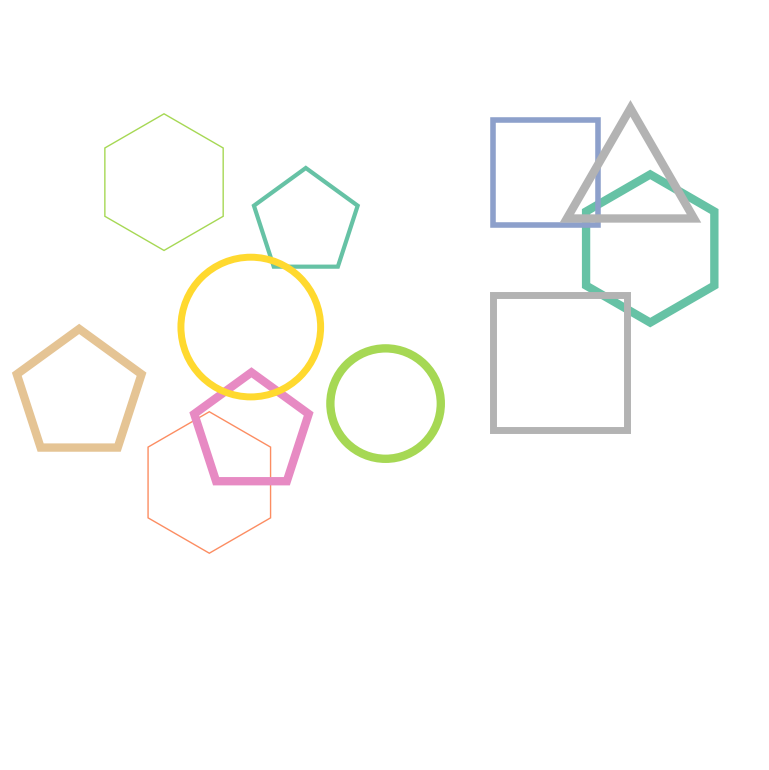[{"shape": "hexagon", "thickness": 3, "radius": 0.48, "center": [0.844, 0.677]}, {"shape": "pentagon", "thickness": 1.5, "radius": 0.35, "center": [0.397, 0.711]}, {"shape": "hexagon", "thickness": 0.5, "radius": 0.46, "center": [0.272, 0.373]}, {"shape": "square", "thickness": 2, "radius": 0.34, "center": [0.708, 0.776]}, {"shape": "pentagon", "thickness": 3, "radius": 0.39, "center": [0.327, 0.438]}, {"shape": "circle", "thickness": 3, "radius": 0.36, "center": [0.501, 0.476]}, {"shape": "hexagon", "thickness": 0.5, "radius": 0.44, "center": [0.213, 0.763]}, {"shape": "circle", "thickness": 2.5, "radius": 0.45, "center": [0.326, 0.575]}, {"shape": "pentagon", "thickness": 3, "radius": 0.43, "center": [0.103, 0.488]}, {"shape": "square", "thickness": 2.5, "radius": 0.44, "center": [0.727, 0.529]}, {"shape": "triangle", "thickness": 3, "radius": 0.48, "center": [0.819, 0.764]}]